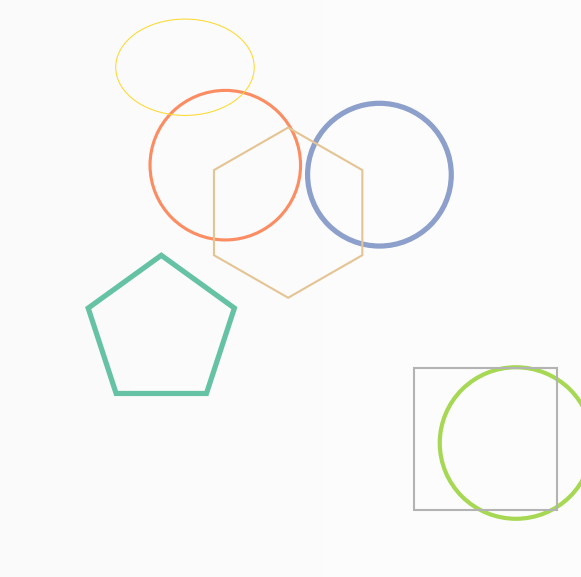[{"shape": "pentagon", "thickness": 2.5, "radius": 0.66, "center": [0.277, 0.425]}, {"shape": "circle", "thickness": 1.5, "radius": 0.65, "center": [0.388, 0.713]}, {"shape": "circle", "thickness": 2.5, "radius": 0.62, "center": [0.653, 0.697]}, {"shape": "circle", "thickness": 2, "radius": 0.66, "center": [0.888, 0.232]}, {"shape": "oval", "thickness": 0.5, "radius": 0.6, "center": [0.318, 0.883]}, {"shape": "hexagon", "thickness": 1, "radius": 0.74, "center": [0.496, 0.631]}, {"shape": "square", "thickness": 1, "radius": 0.62, "center": [0.835, 0.239]}]